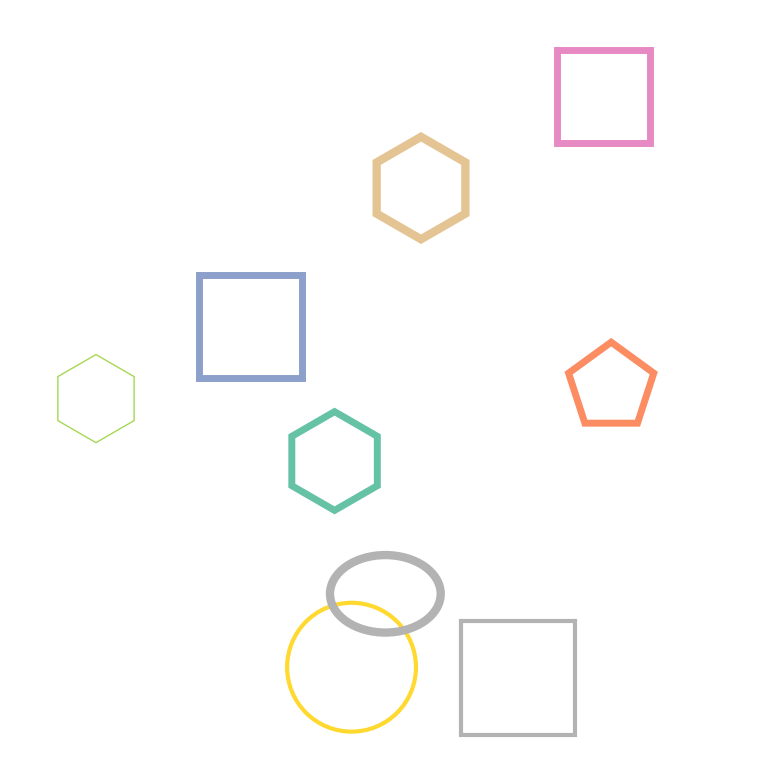[{"shape": "hexagon", "thickness": 2.5, "radius": 0.32, "center": [0.435, 0.401]}, {"shape": "pentagon", "thickness": 2.5, "radius": 0.29, "center": [0.794, 0.497]}, {"shape": "square", "thickness": 2.5, "radius": 0.34, "center": [0.326, 0.576]}, {"shape": "square", "thickness": 2.5, "radius": 0.3, "center": [0.784, 0.874]}, {"shape": "hexagon", "thickness": 0.5, "radius": 0.29, "center": [0.125, 0.482]}, {"shape": "circle", "thickness": 1.5, "radius": 0.42, "center": [0.457, 0.134]}, {"shape": "hexagon", "thickness": 3, "radius": 0.33, "center": [0.547, 0.756]}, {"shape": "square", "thickness": 1.5, "radius": 0.37, "center": [0.672, 0.119]}, {"shape": "oval", "thickness": 3, "radius": 0.36, "center": [0.5, 0.229]}]